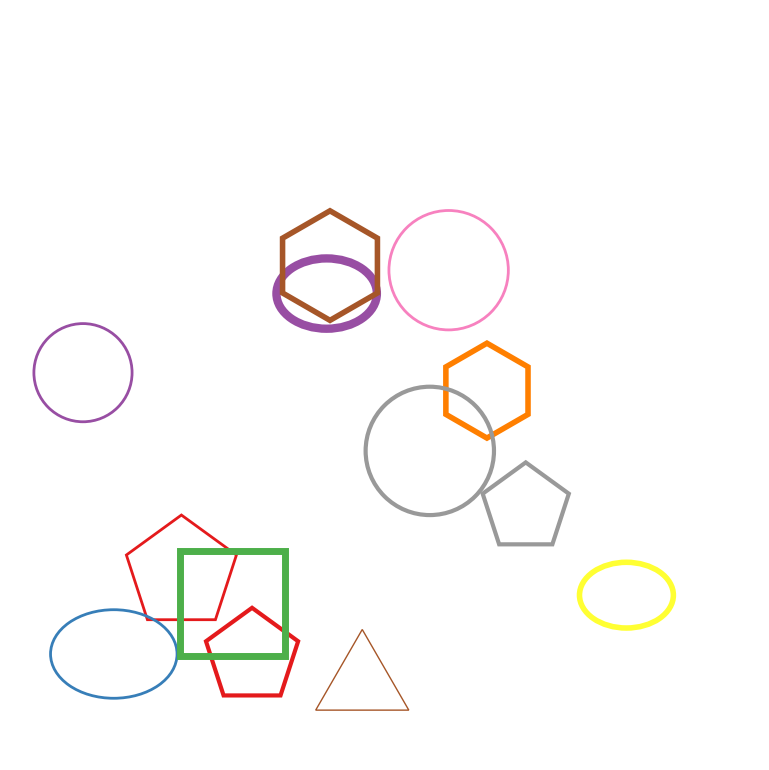[{"shape": "pentagon", "thickness": 1, "radius": 0.38, "center": [0.236, 0.256]}, {"shape": "pentagon", "thickness": 1.5, "radius": 0.31, "center": [0.327, 0.148]}, {"shape": "oval", "thickness": 1, "radius": 0.41, "center": [0.148, 0.151]}, {"shape": "square", "thickness": 2.5, "radius": 0.34, "center": [0.302, 0.216]}, {"shape": "oval", "thickness": 3, "radius": 0.33, "center": [0.424, 0.619]}, {"shape": "circle", "thickness": 1, "radius": 0.32, "center": [0.108, 0.516]}, {"shape": "hexagon", "thickness": 2, "radius": 0.31, "center": [0.632, 0.493]}, {"shape": "oval", "thickness": 2, "radius": 0.3, "center": [0.814, 0.227]}, {"shape": "triangle", "thickness": 0.5, "radius": 0.35, "center": [0.47, 0.113]}, {"shape": "hexagon", "thickness": 2, "radius": 0.36, "center": [0.429, 0.655]}, {"shape": "circle", "thickness": 1, "radius": 0.39, "center": [0.583, 0.649]}, {"shape": "pentagon", "thickness": 1.5, "radius": 0.29, "center": [0.683, 0.341]}, {"shape": "circle", "thickness": 1.5, "radius": 0.42, "center": [0.558, 0.414]}]